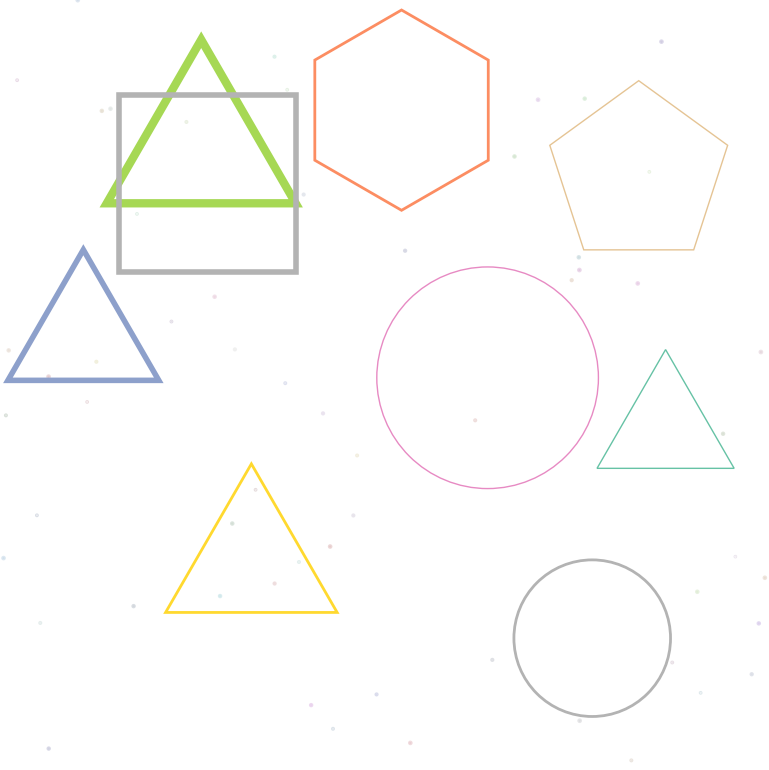[{"shape": "triangle", "thickness": 0.5, "radius": 0.51, "center": [0.864, 0.443]}, {"shape": "hexagon", "thickness": 1, "radius": 0.65, "center": [0.521, 0.857]}, {"shape": "triangle", "thickness": 2, "radius": 0.57, "center": [0.108, 0.563]}, {"shape": "circle", "thickness": 0.5, "radius": 0.72, "center": [0.633, 0.509]}, {"shape": "triangle", "thickness": 3, "radius": 0.71, "center": [0.261, 0.807]}, {"shape": "triangle", "thickness": 1, "radius": 0.64, "center": [0.326, 0.269]}, {"shape": "pentagon", "thickness": 0.5, "radius": 0.61, "center": [0.83, 0.774]}, {"shape": "circle", "thickness": 1, "radius": 0.51, "center": [0.769, 0.171]}, {"shape": "square", "thickness": 2, "radius": 0.58, "center": [0.27, 0.762]}]